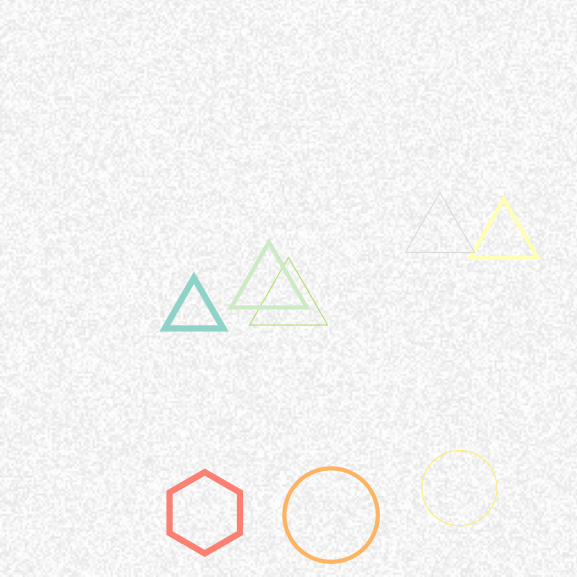[{"shape": "triangle", "thickness": 3, "radius": 0.29, "center": [0.336, 0.46]}, {"shape": "triangle", "thickness": 2, "radius": 0.34, "center": [0.873, 0.587]}, {"shape": "hexagon", "thickness": 3, "radius": 0.35, "center": [0.355, 0.111]}, {"shape": "circle", "thickness": 2, "radius": 0.4, "center": [0.573, 0.107]}, {"shape": "triangle", "thickness": 0.5, "radius": 0.39, "center": [0.5, 0.475]}, {"shape": "triangle", "thickness": 0.5, "radius": 0.35, "center": [0.762, 0.597]}, {"shape": "triangle", "thickness": 2, "radius": 0.38, "center": [0.466, 0.504]}, {"shape": "circle", "thickness": 0.5, "radius": 0.33, "center": [0.796, 0.154]}]